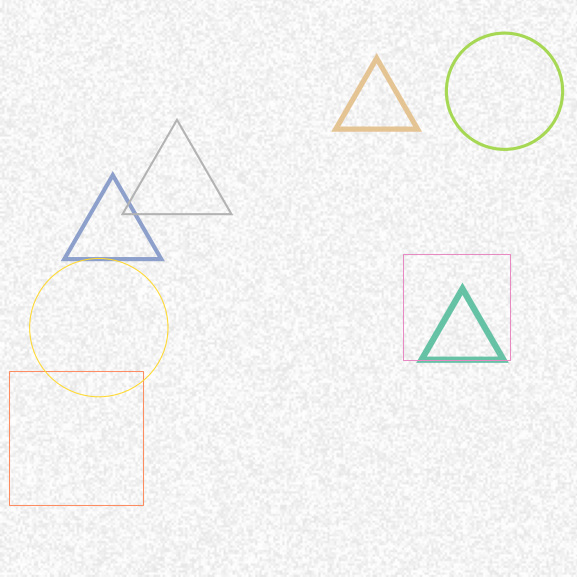[{"shape": "triangle", "thickness": 3, "radius": 0.41, "center": [0.801, 0.417]}, {"shape": "square", "thickness": 0.5, "radius": 0.58, "center": [0.132, 0.241]}, {"shape": "triangle", "thickness": 2, "radius": 0.48, "center": [0.195, 0.599]}, {"shape": "square", "thickness": 0.5, "radius": 0.46, "center": [0.791, 0.467]}, {"shape": "circle", "thickness": 1.5, "radius": 0.5, "center": [0.874, 0.841]}, {"shape": "circle", "thickness": 0.5, "radius": 0.6, "center": [0.171, 0.432]}, {"shape": "triangle", "thickness": 2.5, "radius": 0.41, "center": [0.652, 0.816]}, {"shape": "triangle", "thickness": 1, "radius": 0.54, "center": [0.306, 0.683]}]